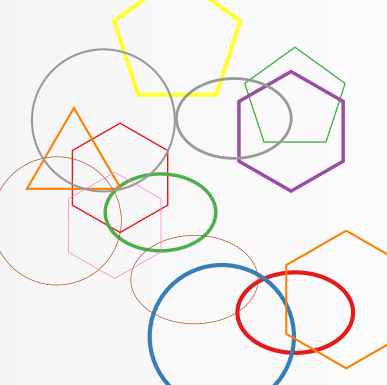[{"shape": "hexagon", "thickness": 1, "radius": 0.71, "center": [0.31, 0.538]}, {"shape": "oval", "thickness": 3, "radius": 0.75, "center": [0.762, 0.188]}, {"shape": "circle", "thickness": 3, "radius": 0.93, "center": [0.572, 0.126]}, {"shape": "oval", "thickness": 2.5, "radius": 0.71, "center": [0.414, 0.448]}, {"shape": "pentagon", "thickness": 1, "radius": 0.68, "center": [0.761, 0.741]}, {"shape": "hexagon", "thickness": 2.5, "radius": 0.78, "center": [0.751, 0.659]}, {"shape": "triangle", "thickness": 1.5, "radius": 0.7, "center": [0.191, 0.58]}, {"shape": "hexagon", "thickness": 1.5, "radius": 0.89, "center": [0.893, 0.222]}, {"shape": "pentagon", "thickness": 3, "radius": 0.86, "center": [0.457, 0.892]}, {"shape": "oval", "thickness": 0.5, "radius": 0.82, "center": [0.502, 0.274]}, {"shape": "circle", "thickness": 0.5, "radius": 0.83, "center": [0.147, 0.426]}, {"shape": "hexagon", "thickness": 0.5, "radius": 0.69, "center": [0.296, 0.415]}, {"shape": "circle", "thickness": 1.5, "radius": 0.92, "center": [0.267, 0.687]}, {"shape": "oval", "thickness": 2, "radius": 0.74, "center": [0.603, 0.692]}]